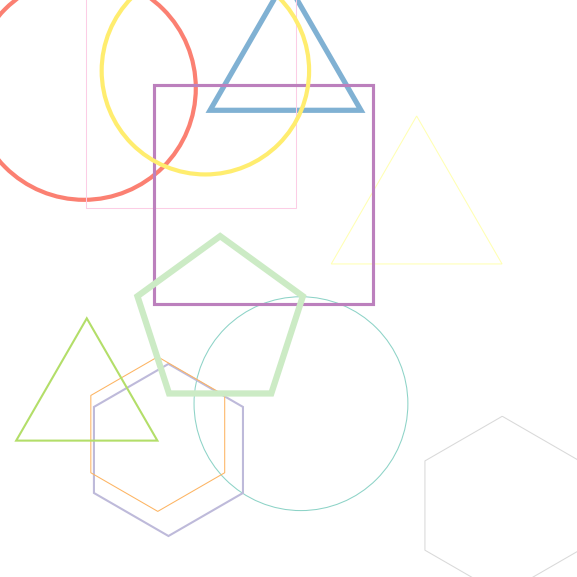[{"shape": "circle", "thickness": 0.5, "radius": 0.93, "center": [0.521, 0.3]}, {"shape": "triangle", "thickness": 0.5, "radius": 0.85, "center": [0.721, 0.627]}, {"shape": "hexagon", "thickness": 1, "radius": 0.74, "center": [0.292, 0.22]}, {"shape": "circle", "thickness": 2, "radius": 0.97, "center": [0.146, 0.847]}, {"shape": "triangle", "thickness": 2.5, "radius": 0.75, "center": [0.494, 0.884]}, {"shape": "hexagon", "thickness": 0.5, "radius": 0.67, "center": [0.273, 0.247]}, {"shape": "triangle", "thickness": 1, "radius": 0.71, "center": [0.15, 0.307]}, {"shape": "square", "thickness": 0.5, "radius": 0.91, "center": [0.331, 0.82]}, {"shape": "hexagon", "thickness": 0.5, "radius": 0.77, "center": [0.87, 0.124]}, {"shape": "square", "thickness": 1.5, "radius": 0.95, "center": [0.456, 0.662]}, {"shape": "pentagon", "thickness": 3, "radius": 0.75, "center": [0.381, 0.44]}, {"shape": "circle", "thickness": 2, "radius": 0.9, "center": [0.356, 0.877]}]